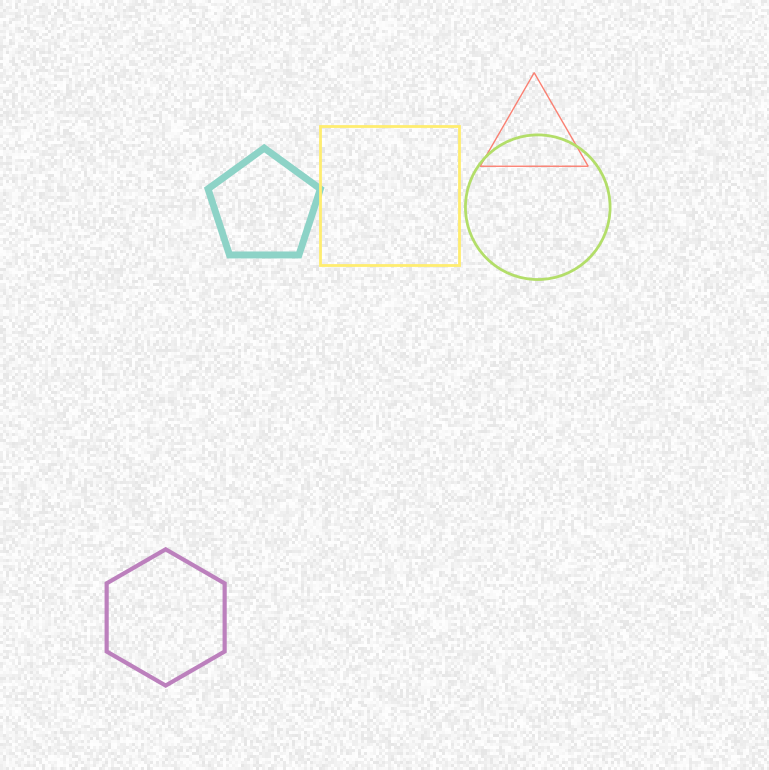[{"shape": "pentagon", "thickness": 2.5, "radius": 0.38, "center": [0.343, 0.731]}, {"shape": "triangle", "thickness": 0.5, "radius": 0.41, "center": [0.694, 0.825]}, {"shape": "circle", "thickness": 1, "radius": 0.47, "center": [0.698, 0.731]}, {"shape": "hexagon", "thickness": 1.5, "radius": 0.44, "center": [0.215, 0.198]}, {"shape": "square", "thickness": 1, "radius": 0.45, "center": [0.506, 0.746]}]